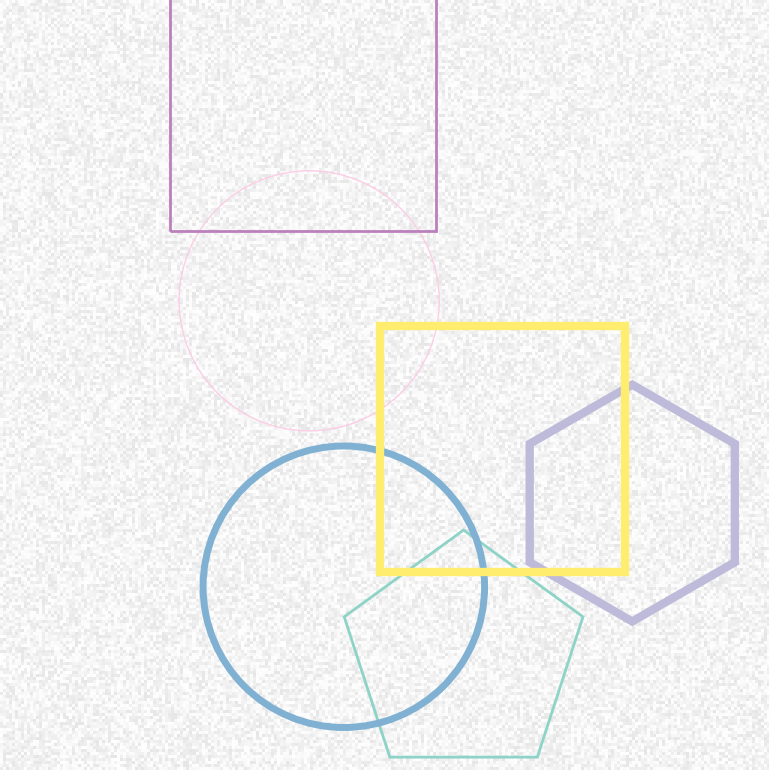[{"shape": "pentagon", "thickness": 1, "radius": 0.82, "center": [0.602, 0.149]}, {"shape": "hexagon", "thickness": 3, "radius": 0.77, "center": [0.821, 0.347]}, {"shape": "circle", "thickness": 2.5, "radius": 0.91, "center": [0.447, 0.238]}, {"shape": "circle", "thickness": 0.5, "radius": 0.84, "center": [0.402, 0.609]}, {"shape": "square", "thickness": 1, "radius": 0.86, "center": [0.393, 0.872]}, {"shape": "square", "thickness": 3, "radius": 0.8, "center": [0.653, 0.417]}]